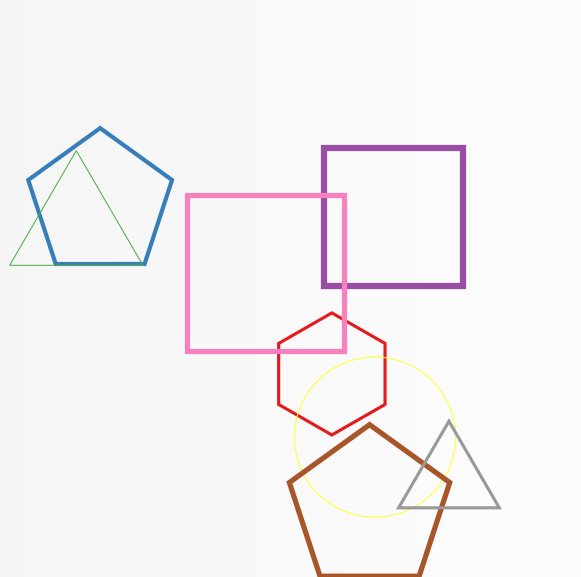[{"shape": "hexagon", "thickness": 1.5, "radius": 0.53, "center": [0.571, 0.352]}, {"shape": "pentagon", "thickness": 2, "radius": 0.65, "center": [0.172, 0.647]}, {"shape": "triangle", "thickness": 0.5, "radius": 0.66, "center": [0.131, 0.606]}, {"shape": "square", "thickness": 3, "radius": 0.6, "center": [0.676, 0.624]}, {"shape": "circle", "thickness": 0.5, "radius": 0.69, "center": [0.645, 0.242]}, {"shape": "pentagon", "thickness": 2.5, "radius": 0.73, "center": [0.636, 0.119]}, {"shape": "square", "thickness": 2.5, "radius": 0.68, "center": [0.457, 0.527]}, {"shape": "triangle", "thickness": 1.5, "radius": 0.5, "center": [0.772, 0.17]}]